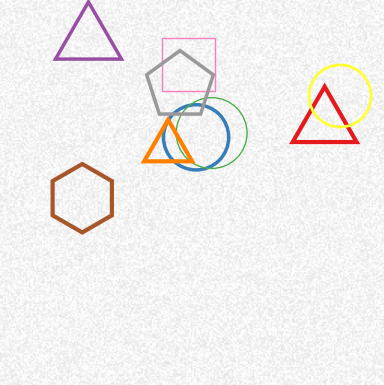[{"shape": "triangle", "thickness": 3, "radius": 0.48, "center": [0.843, 0.679]}, {"shape": "circle", "thickness": 2.5, "radius": 0.42, "center": [0.509, 0.643]}, {"shape": "circle", "thickness": 1, "radius": 0.46, "center": [0.55, 0.654]}, {"shape": "triangle", "thickness": 2.5, "radius": 0.49, "center": [0.23, 0.896]}, {"shape": "triangle", "thickness": 3, "radius": 0.36, "center": [0.437, 0.617]}, {"shape": "circle", "thickness": 2, "radius": 0.4, "center": [0.883, 0.751]}, {"shape": "hexagon", "thickness": 3, "radius": 0.44, "center": [0.214, 0.485]}, {"shape": "square", "thickness": 1, "radius": 0.35, "center": [0.489, 0.832]}, {"shape": "pentagon", "thickness": 2.5, "radius": 0.46, "center": [0.468, 0.777]}]